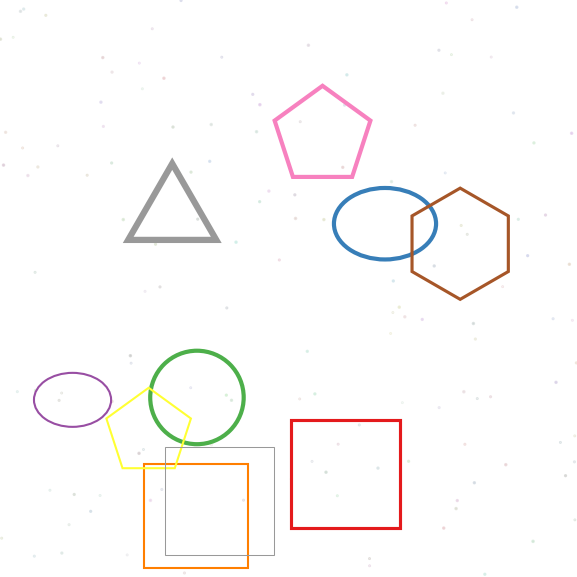[{"shape": "square", "thickness": 1.5, "radius": 0.47, "center": [0.598, 0.179]}, {"shape": "oval", "thickness": 2, "radius": 0.44, "center": [0.667, 0.612]}, {"shape": "circle", "thickness": 2, "radius": 0.4, "center": [0.341, 0.311]}, {"shape": "oval", "thickness": 1, "radius": 0.33, "center": [0.126, 0.307]}, {"shape": "square", "thickness": 1, "radius": 0.45, "center": [0.339, 0.106]}, {"shape": "pentagon", "thickness": 1, "radius": 0.38, "center": [0.257, 0.251]}, {"shape": "hexagon", "thickness": 1.5, "radius": 0.48, "center": [0.797, 0.577]}, {"shape": "pentagon", "thickness": 2, "radius": 0.44, "center": [0.558, 0.763]}, {"shape": "square", "thickness": 0.5, "radius": 0.47, "center": [0.38, 0.132]}, {"shape": "triangle", "thickness": 3, "radius": 0.44, "center": [0.298, 0.628]}]